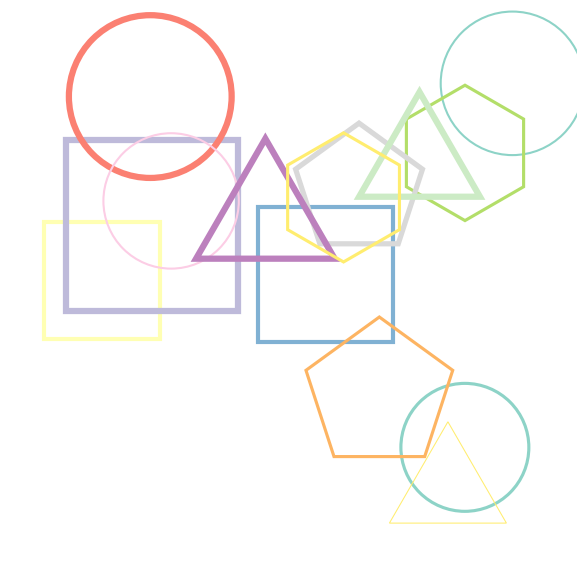[{"shape": "circle", "thickness": 1.5, "radius": 0.55, "center": [0.805, 0.224]}, {"shape": "circle", "thickness": 1, "radius": 0.62, "center": [0.887, 0.855]}, {"shape": "square", "thickness": 2, "radius": 0.5, "center": [0.177, 0.513]}, {"shape": "square", "thickness": 3, "radius": 0.74, "center": [0.263, 0.608]}, {"shape": "circle", "thickness": 3, "radius": 0.7, "center": [0.26, 0.832]}, {"shape": "square", "thickness": 2, "radius": 0.58, "center": [0.563, 0.524]}, {"shape": "pentagon", "thickness": 1.5, "radius": 0.67, "center": [0.657, 0.317]}, {"shape": "hexagon", "thickness": 1.5, "radius": 0.59, "center": [0.805, 0.734]}, {"shape": "circle", "thickness": 1, "radius": 0.59, "center": [0.296, 0.651]}, {"shape": "pentagon", "thickness": 2.5, "radius": 0.58, "center": [0.622, 0.67]}, {"shape": "triangle", "thickness": 3, "radius": 0.69, "center": [0.459, 0.62]}, {"shape": "triangle", "thickness": 3, "radius": 0.6, "center": [0.726, 0.719]}, {"shape": "hexagon", "thickness": 1.5, "radius": 0.56, "center": [0.595, 0.657]}, {"shape": "triangle", "thickness": 0.5, "radius": 0.58, "center": [0.776, 0.152]}]